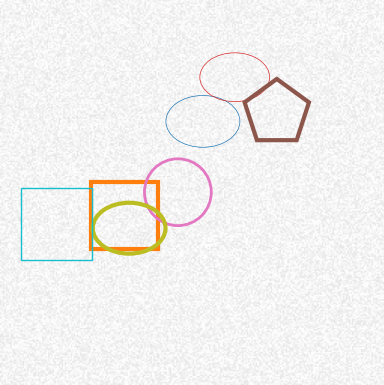[{"shape": "oval", "thickness": 0.5, "radius": 0.48, "center": [0.527, 0.685]}, {"shape": "square", "thickness": 3, "radius": 0.44, "center": [0.324, 0.441]}, {"shape": "oval", "thickness": 0.5, "radius": 0.45, "center": [0.61, 0.799]}, {"shape": "pentagon", "thickness": 3, "radius": 0.44, "center": [0.719, 0.707]}, {"shape": "circle", "thickness": 2, "radius": 0.43, "center": [0.462, 0.501]}, {"shape": "oval", "thickness": 3, "radius": 0.47, "center": [0.335, 0.407]}, {"shape": "square", "thickness": 1, "radius": 0.46, "center": [0.148, 0.418]}]